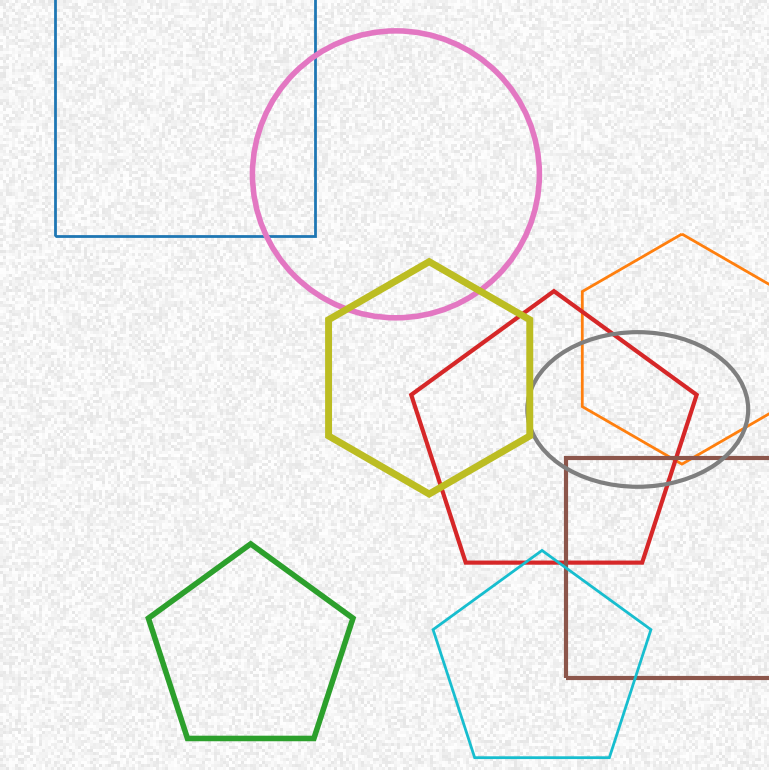[{"shape": "square", "thickness": 1, "radius": 0.85, "center": [0.24, 0.863]}, {"shape": "hexagon", "thickness": 1, "radius": 0.75, "center": [0.886, 0.547]}, {"shape": "pentagon", "thickness": 2, "radius": 0.7, "center": [0.326, 0.154]}, {"shape": "pentagon", "thickness": 1.5, "radius": 0.97, "center": [0.719, 0.427]}, {"shape": "square", "thickness": 1.5, "radius": 0.71, "center": [0.878, 0.262]}, {"shape": "circle", "thickness": 2, "radius": 0.93, "center": [0.514, 0.774]}, {"shape": "oval", "thickness": 1.5, "radius": 0.72, "center": [0.828, 0.468]}, {"shape": "hexagon", "thickness": 2.5, "radius": 0.75, "center": [0.557, 0.509]}, {"shape": "pentagon", "thickness": 1, "radius": 0.74, "center": [0.704, 0.136]}]